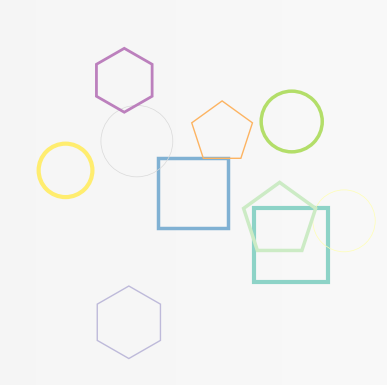[{"shape": "square", "thickness": 3, "radius": 0.48, "center": [0.751, 0.363]}, {"shape": "circle", "thickness": 0.5, "radius": 0.4, "center": [0.888, 0.426]}, {"shape": "hexagon", "thickness": 1, "radius": 0.47, "center": [0.333, 0.163]}, {"shape": "square", "thickness": 2.5, "radius": 0.45, "center": [0.498, 0.5]}, {"shape": "pentagon", "thickness": 1, "radius": 0.41, "center": [0.573, 0.655]}, {"shape": "circle", "thickness": 2.5, "radius": 0.39, "center": [0.753, 0.684]}, {"shape": "circle", "thickness": 0.5, "radius": 0.46, "center": [0.353, 0.633]}, {"shape": "hexagon", "thickness": 2, "radius": 0.41, "center": [0.321, 0.791]}, {"shape": "pentagon", "thickness": 2.5, "radius": 0.49, "center": [0.722, 0.429]}, {"shape": "circle", "thickness": 3, "radius": 0.35, "center": [0.169, 0.557]}]